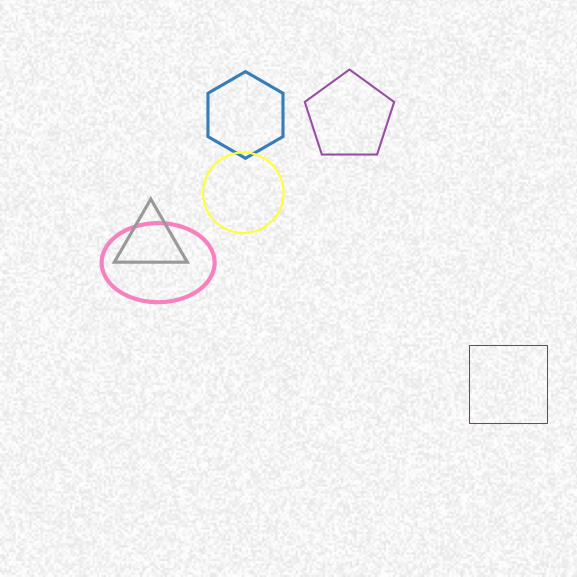[{"shape": "square", "thickness": 0.5, "radius": 0.34, "center": [0.88, 0.334]}, {"shape": "hexagon", "thickness": 1.5, "radius": 0.38, "center": [0.425, 0.8]}, {"shape": "pentagon", "thickness": 1, "radius": 0.41, "center": [0.605, 0.797]}, {"shape": "circle", "thickness": 1, "radius": 0.35, "center": [0.421, 0.665]}, {"shape": "oval", "thickness": 2, "radius": 0.49, "center": [0.274, 0.544]}, {"shape": "triangle", "thickness": 1.5, "radius": 0.36, "center": [0.261, 0.582]}]